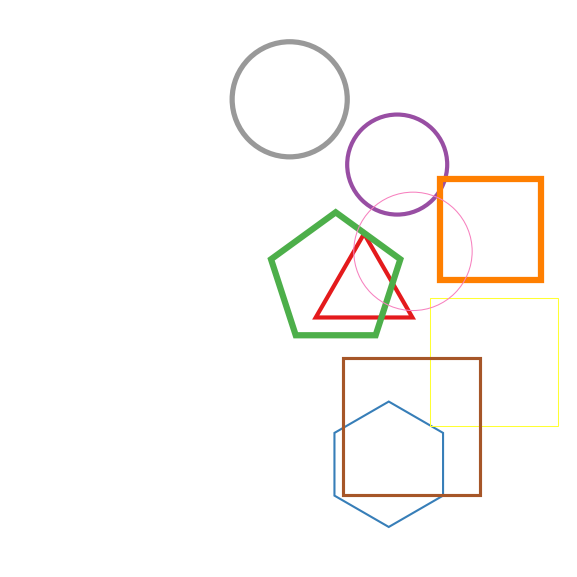[{"shape": "triangle", "thickness": 2, "radius": 0.48, "center": [0.63, 0.498]}, {"shape": "hexagon", "thickness": 1, "radius": 0.54, "center": [0.673, 0.195]}, {"shape": "pentagon", "thickness": 3, "radius": 0.59, "center": [0.581, 0.514]}, {"shape": "circle", "thickness": 2, "radius": 0.43, "center": [0.688, 0.714]}, {"shape": "square", "thickness": 3, "radius": 0.44, "center": [0.849, 0.602]}, {"shape": "square", "thickness": 0.5, "radius": 0.55, "center": [0.855, 0.372]}, {"shape": "square", "thickness": 1.5, "radius": 0.59, "center": [0.712, 0.26]}, {"shape": "circle", "thickness": 0.5, "radius": 0.51, "center": [0.715, 0.564]}, {"shape": "circle", "thickness": 2.5, "radius": 0.5, "center": [0.502, 0.827]}]